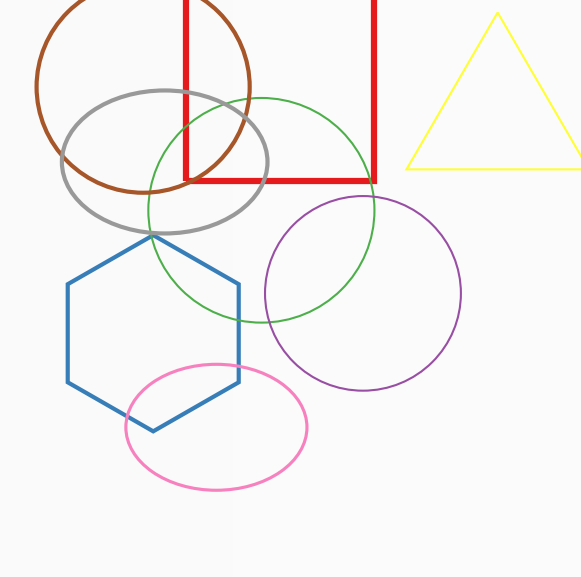[{"shape": "square", "thickness": 3, "radius": 0.81, "center": [0.481, 0.847]}, {"shape": "hexagon", "thickness": 2, "radius": 0.85, "center": [0.264, 0.422]}, {"shape": "circle", "thickness": 1, "radius": 0.97, "center": [0.45, 0.635]}, {"shape": "circle", "thickness": 1, "radius": 0.84, "center": [0.624, 0.491]}, {"shape": "triangle", "thickness": 1, "radius": 0.91, "center": [0.856, 0.796]}, {"shape": "circle", "thickness": 2, "radius": 0.92, "center": [0.246, 0.849]}, {"shape": "oval", "thickness": 1.5, "radius": 0.78, "center": [0.372, 0.259]}, {"shape": "oval", "thickness": 2, "radius": 0.88, "center": [0.283, 0.719]}]